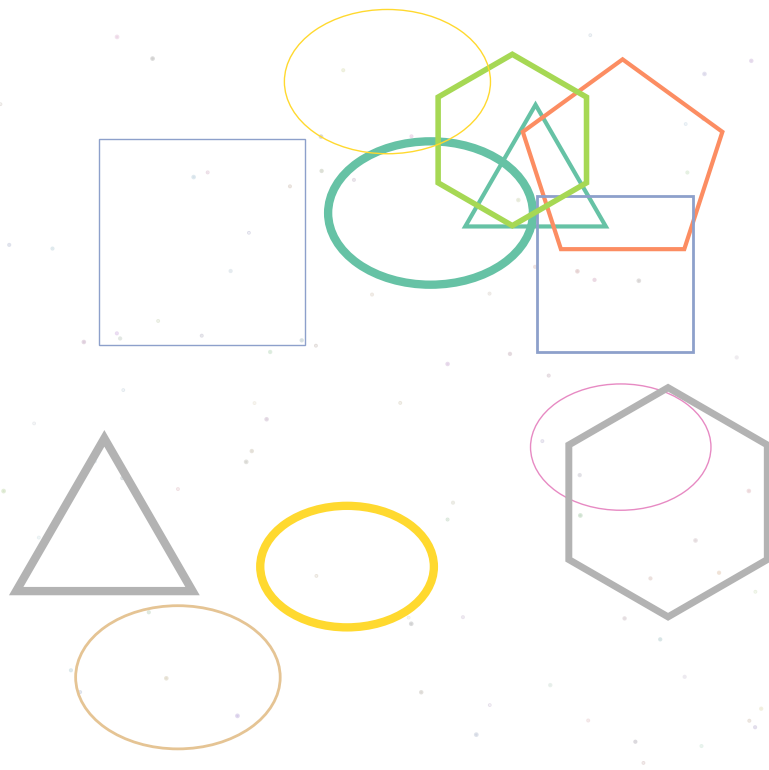[{"shape": "oval", "thickness": 3, "radius": 0.66, "center": [0.559, 0.723]}, {"shape": "triangle", "thickness": 1.5, "radius": 0.53, "center": [0.695, 0.759]}, {"shape": "pentagon", "thickness": 1.5, "radius": 0.68, "center": [0.809, 0.787]}, {"shape": "square", "thickness": 1, "radius": 0.51, "center": [0.798, 0.644]}, {"shape": "square", "thickness": 0.5, "radius": 0.67, "center": [0.262, 0.685]}, {"shape": "oval", "thickness": 0.5, "radius": 0.59, "center": [0.806, 0.419]}, {"shape": "hexagon", "thickness": 2, "radius": 0.56, "center": [0.665, 0.818]}, {"shape": "oval", "thickness": 3, "radius": 0.56, "center": [0.451, 0.264]}, {"shape": "oval", "thickness": 0.5, "radius": 0.67, "center": [0.503, 0.894]}, {"shape": "oval", "thickness": 1, "radius": 0.66, "center": [0.231, 0.12]}, {"shape": "hexagon", "thickness": 2.5, "radius": 0.74, "center": [0.868, 0.348]}, {"shape": "triangle", "thickness": 3, "radius": 0.66, "center": [0.136, 0.298]}]